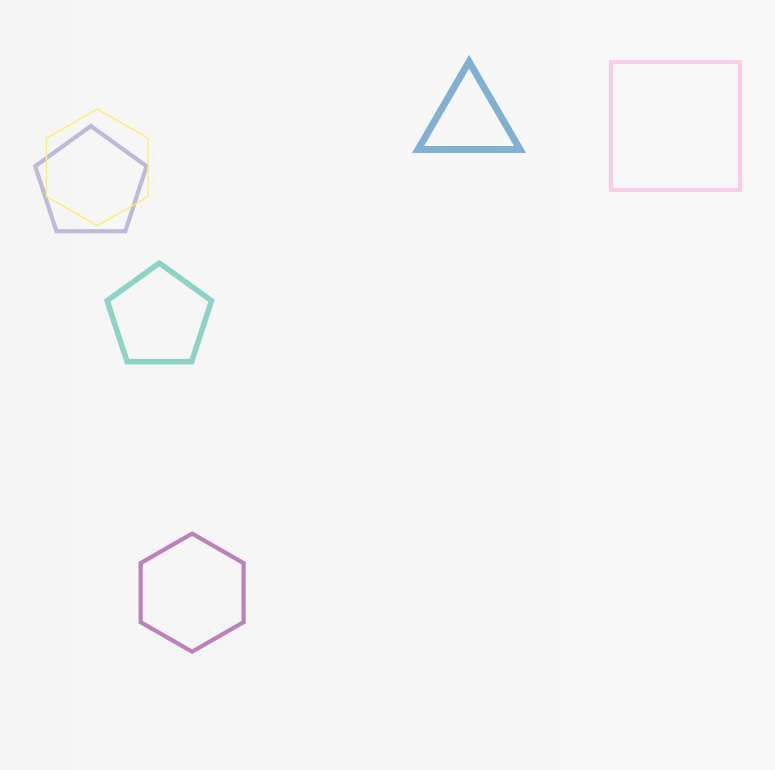[{"shape": "pentagon", "thickness": 2, "radius": 0.35, "center": [0.206, 0.588]}, {"shape": "pentagon", "thickness": 1.5, "radius": 0.38, "center": [0.117, 0.761]}, {"shape": "triangle", "thickness": 2.5, "radius": 0.38, "center": [0.605, 0.844]}, {"shape": "square", "thickness": 1.5, "radius": 0.42, "center": [0.872, 0.837]}, {"shape": "hexagon", "thickness": 1.5, "radius": 0.38, "center": [0.248, 0.23]}, {"shape": "hexagon", "thickness": 0.5, "radius": 0.38, "center": [0.126, 0.783]}]